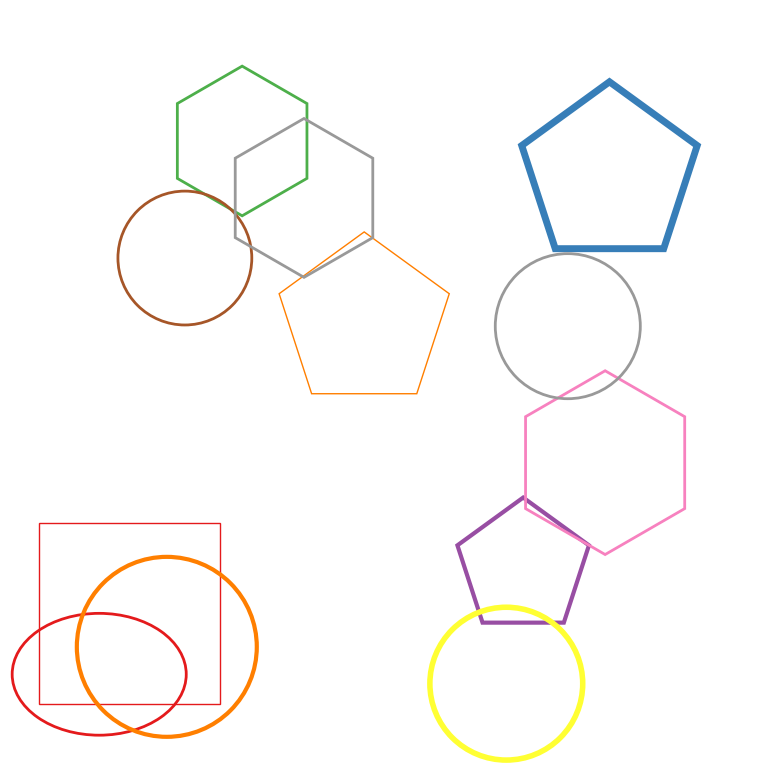[{"shape": "square", "thickness": 0.5, "radius": 0.59, "center": [0.168, 0.203]}, {"shape": "oval", "thickness": 1, "radius": 0.57, "center": [0.129, 0.124]}, {"shape": "pentagon", "thickness": 2.5, "radius": 0.6, "center": [0.792, 0.774]}, {"shape": "hexagon", "thickness": 1, "radius": 0.49, "center": [0.314, 0.817]}, {"shape": "pentagon", "thickness": 1.5, "radius": 0.45, "center": [0.679, 0.264]}, {"shape": "circle", "thickness": 1.5, "radius": 0.58, "center": [0.217, 0.16]}, {"shape": "pentagon", "thickness": 0.5, "radius": 0.58, "center": [0.473, 0.583]}, {"shape": "circle", "thickness": 2, "radius": 0.5, "center": [0.658, 0.112]}, {"shape": "circle", "thickness": 1, "radius": 0.43, "center": [0.24, 0.665]}, {"shape": "hexagon", "thickness": 1, "radius": 0.6, "center": [0.786, 0.399]}, {"shape": "hexagon", "thickness": 1, "radius": 0.52, "center": [0.395, 0.743]}, {"shape": "circle", "thickness": 1, "radius": 0.47, "center": [0.737, 0.576]}]